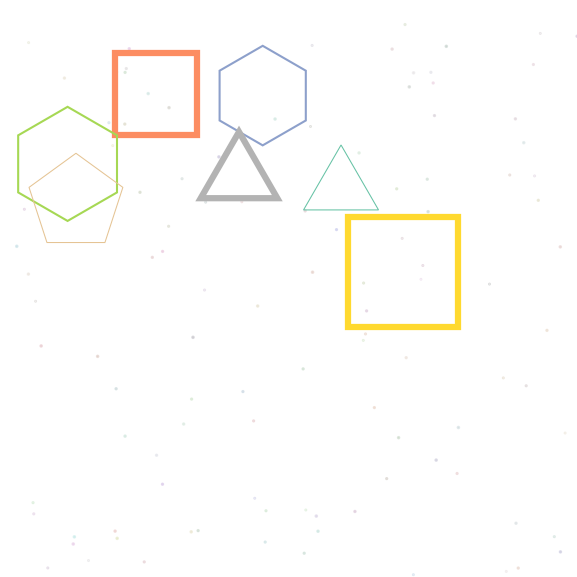[{"shape": "triangle", "thickness": 0.5, "radius": 0.37, "center": [0.591, 0.673]}, {"shape": "square", "thickness": 3, "radius": 0.36, "center": [0.27, 0.837]}, {"shape": "hexagon", "thickness": 1, "radius": 0.43, "center": [0.455, 0.834]}, {"shape": "hexagon", "thickness": 1, "radius": 0.49, "center": [0.117, 0.715]}, {"shape": "square", "thickness": 3, "radius": 0.48, "center": [0.698, 0.528]}, {"shape": "pentagon", "thickness": 0.5, "radius": 0.43, "center": [0.132, 0.648]}, {"shape": "triangle", "thickness": 3, "radius": 0.38, "center": [0.414, 0.694]}]